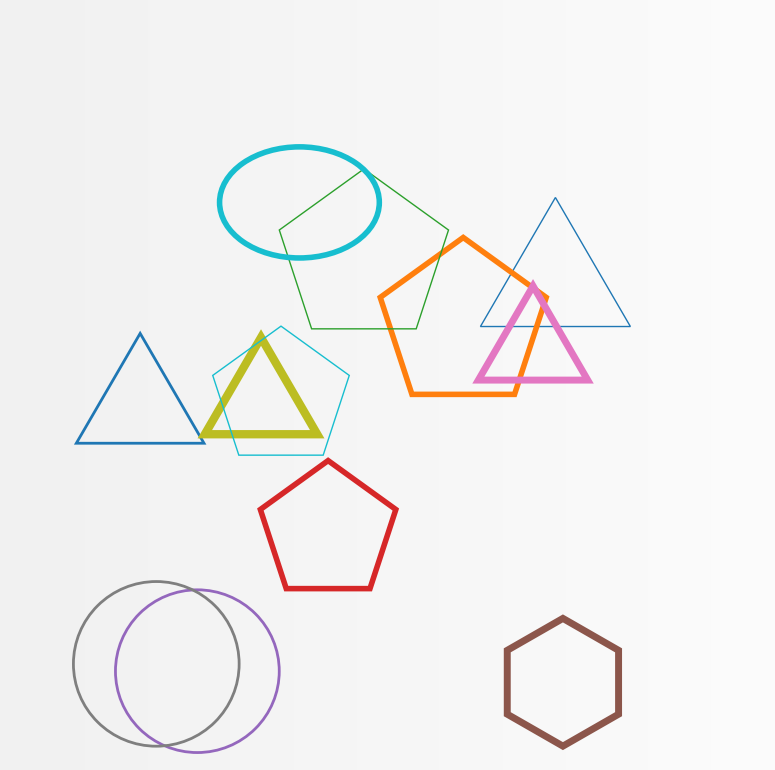[{"shape": "triangle", "thickness": 0.5, "radius": 0.56, "center": [0.717, 0.632]}, {"shape": "triangle", "thickness": 1, "radius": 0.48, "center": [0.181, 0.472]}, {"shape": "pentagon", "thickness": 2, "radius": 0.56, "center": [0.598, 0.579]}, {"shape": "pentagon", "thickness": 0.5, "radius": 0.57, "center": [0.47, 0.666]}, {"shape": "pentagon", "thickness": 2, "radius": 0.46, "center": [0.423, 0.31]}, {"shape": "circle", "thickness": 1, "radius": 0.53, "center": [0.255, 0.128]}, {"shape": "hexagon", "thickness": 2.5, "radius": 0.41, "center": [0.726, 0.114]}, {"shape": "triangle", "thickness": 2.5, "radius": 0.41, "center": [0.688, 0.547]}, {"shape": "circle", "thickness": 1, "radius": 0.53, "center": [0.202, 0.138]}, {"shape": "triangle", "thickness": 3, "radius": 0.42, "center": [0.337, 0.478]}, {"shape": "oval", "thickness": 2, "radius": 0.52, "center": [0.386, 0.737]}, {"shape": "pentagon", "thickness": 0.5, "radius": 0.46, "center": [0.363, 0.484]}]